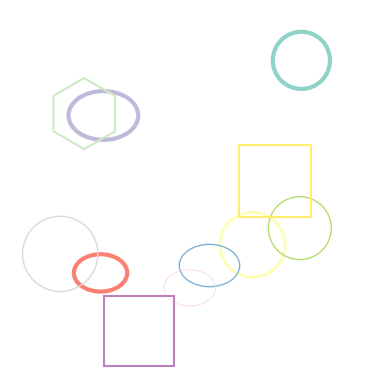[{"shape": "circle", "thickness": 3, "radius": 0.37, "center": [0.783, 0.843]}, {"shape": "circle", "thickness": 2, "radius": 0.42, "center": [0.656, 0.364]}, {"shape": "oval", "thickness": 3, "radius": 0.45, "center": [0.269, 0.7]}, {"shape": "oval", "thickness": 3, "radius": 0.35, "center": [0.261, 0.291]}, {"shape": "oval", "thickness": 1, "radius": 0.39, "center": [0.544, 0.31]}, {"shape": "circle", "thickness": 1, "radius": 0.41, "center": [0.779, 0.407]}, {"shape": "oval", "thickness": 0.5, "radius": 0.34, "center": [0.493, 0.252]}, {"shape": "circle", "thickness": 1, "radius": 0.49, "center": [0.156, 0.341]}, {"shape": "square", "thickness": 1.5, "radius": 0.45, "center": [0.361, 0.141]}, {"shape": "hexagon", "thickness": 1.5, "radius": 0.46, "center": [0.219, 0.705]}, {"shape": "square", "thickness": 1.5, "radius": 0.47, "center": [0.713, 0.53]}]